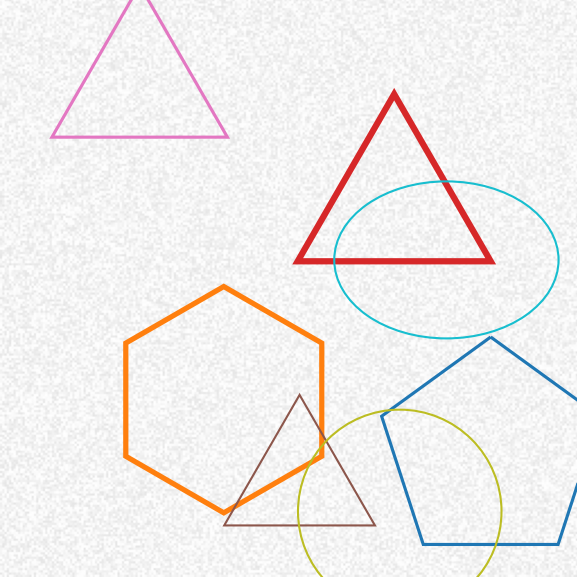[{"shape": "pentagon", "thickness": 1.5, "radius": 0.99, "center": [0.85, 0.217]}, {"shape": "hexagon", "thickness": 2.5, "radius": 0.98, "center": [0.387, 0.307]}, {"shape": "triangle", "thickness": 3, "radius": 0.96, "center": [0.683, 0.643]}, {"shape": "triangle", "thickness": 1, "radius": 0.75, "center": [0.519, 0.165]}, {"shape": "triangle", "thickness": 1.5, "radius": 0.88, "center": [0.242, 0.849]}, {"shape": "circle", "thickness": 1, "radius": 0.88, "center": [0.692, 0.114]}, {"shape": "oval", "thickness": 1, "radius": 0.97, "center": [0.773, 0.549]}]